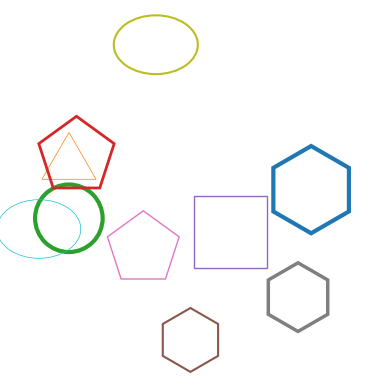[{"shape": "hexagon", "thickness": 3, "radius": 0.57, "center": [0.808, 0.507]}, {"shape": "triangle", "thickness": 0.5, "radius": 0.41, "center": [0.179, 0.575]}, {"shape": "circle", "thickness": 3, "radius": 0.44, "center": [0.179, 0.433]}, {"shape": "pentagon", "thickness": 2, "radius": 0.51, "center": [0.199, 0.595]}, {"shape": "square", "thickness": 1, "radius": 0.47, "center": [0.599, 0.398]}, {"shape": "hexagon", "thickness": 1.5, "radius": 0.41, "center": [0.495, 0.117]}, {"shape": "pentagon", "thickness": 1, "radius": 0.49, "center": [0.372, 0.355]}, {"shape": "hexagon", "thickness": 2.5, "radius": 0.45, "center": [0.774, 0.228]}, {"shape": "oval", "thickness": 1.5, "radius": 0.55, "center": [0.405, 0.884]}, {"shape": "oval", "thickness": 0.5, "radius": 0.54, "center": [0.101, 0.405]}]